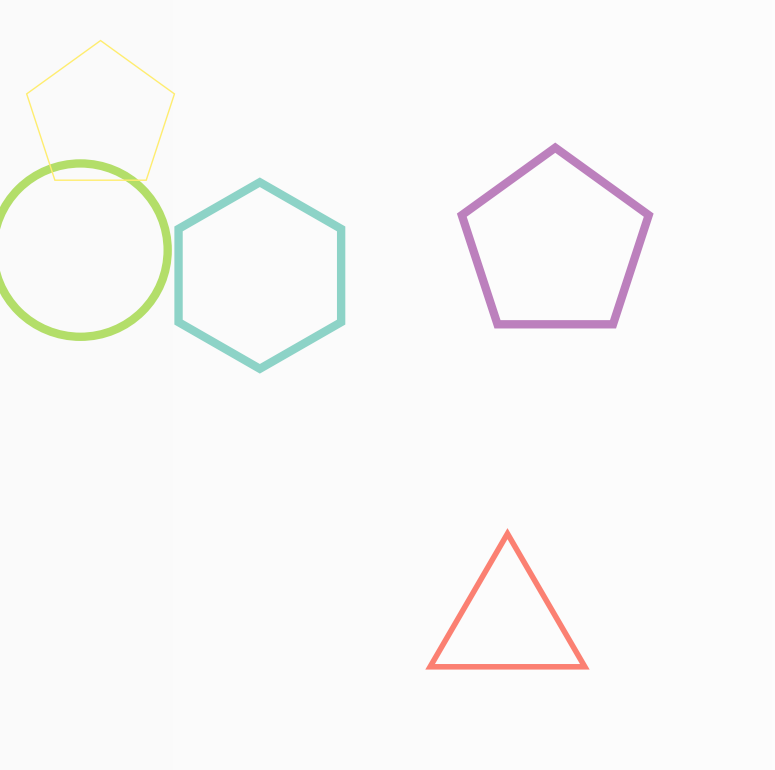[{"shape": "hexagon", "thickness": 3, "radius": 0.61, "center": [0.335, 0.642]}, {"shape": "triangle", "thickness": 2, "radius": 0.58, "center": [0.655, 0.192]}, {"shape": "circle", "thickness": 3, "radius": 0.56, "center": [0.104, 0.675]}, {"shape": "pentagon", "thickness": 3, "radius": 0.63, "center": [0.716, 0.681]}, {"shape": "pentagon", "thickness": 0.5, "radius": 0.5, "center": [0.13, 0.847]}]